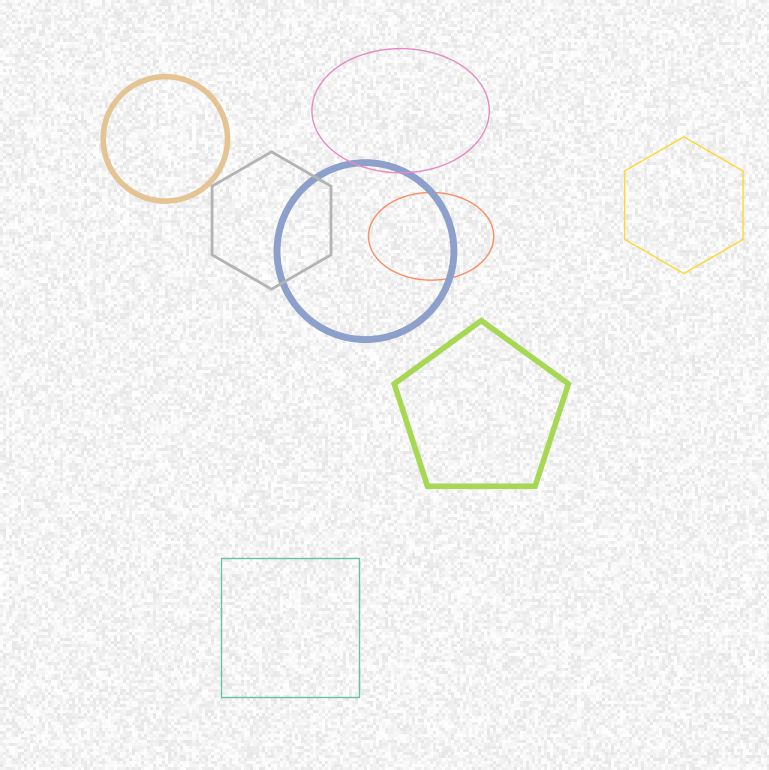[{"shape": "square", "thickness": 0.5, "radius": 0.45, "center": [0.376, 0.185]}, {"shape": "oval", "thickness": 0.5, "radius": 0.41, "center": [0.56, 0.693]}, {"shape": "circle", "thickness": 2.5, "radius": 0.57, "center": [0.475, 0.674]}, {"shape": "oval", "thickness": 0.5, "radius": 0.58, "center": [0.52, 0.856]}, {"shape": "pentagon", "thickness": 2, "radius": 0.59, "center": [0.625, 0.465]}, {"shape": "hexagon", "thickness": 0.5, "radius": 0.44, "center": [0.888, 0.733]}, {"shape": "circle", "thickness": 2, "radius": 0.4, "center": [0.215, 0.82]}, {"shape": "hexagon", "thickness": 1, "radius": 0.45, "center": [0.353, 0.714]}]